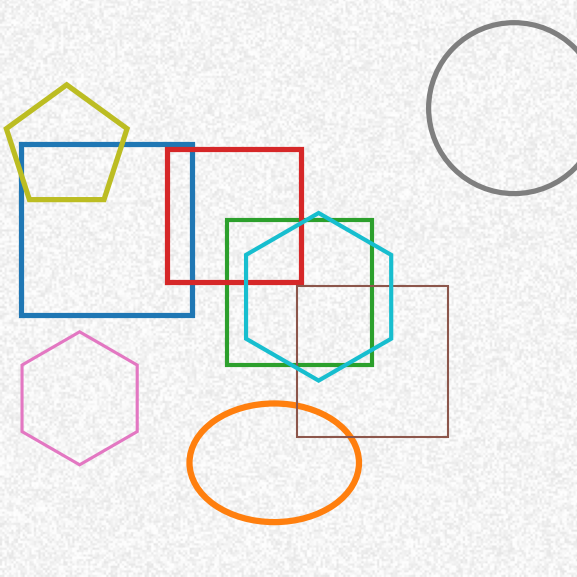[{"shape": "square", "thickness": 2.5, "radius": 0.74, "center": [0.185, 0.602]}, {"shape": "oval", "thickness": 3, "radius": 0.73, "center": [0.475, 0.198]}, {"shape": "square", "thickness": 2, "radius": 0.63, "center": [0.518, 0.492]}, {"shape": "square", "thickness": 2.5, "radius": 0.58, "center": [0.406, 0.626]}, {"shape": "square", "thickness": 1, "radius": 0.66, "center": [0.645, 0.374]}, {"shape": "hexagon", "thickness": 1.5, "radius": 0.58, "center": [0.138, 0.309]}, {"shape": "circle", "thickness": 2.5, "radius": 0.74, "center": [0.89, 0.812]}, {"shape": "pentagon", "thickness": 2.5, "radius": 0.55, "center": [0.116, 0.742]}, {"shape": "hexagon", "thickness": 2, "radius": 0.73, "center": [0.552, 0.485]}]